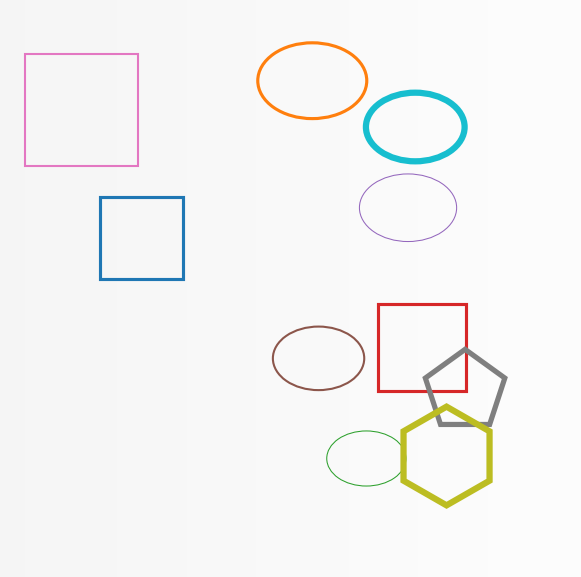[{"shape": "square", "thickness": 1.5, "radius": 0.35, "center": [0.244, 0.587]}, {"shape": "oval", "thickness": 1.5, "radius": 0.47, "center": [0.537, 0.859]}, {"shape": "oval", "thickness": 0.5, "radius": 0.34, "center": [0.63, 0.205]}, {"shape": "square", "thickness": 1.5, "radius": 0.38, "center": [0.726, 0.397]}, {"shape": "oval", "thickness": 0.5, "radius": 0.42, "center": [0.702, 0.639]}, {"shape": "oval", "thickness": 1, "radius": 0.39, "center": [0.548, 0.379]}, {"shape": "square", "thickness": 1, "radius": 0.48, "center": [0.141, 0.809]}, {"shape": "pentagon", "thickness": 2.5, "radius": 0.36, "center": [0.8, 0.322]}, {"shape": "hexagon", "thickness": 3, "radius": 0.43, "center": [0.768, 0.21]}, {"shape": "oval", "thickness": 3, "radius": 0.42, "center": [0.714, 0.779]}]